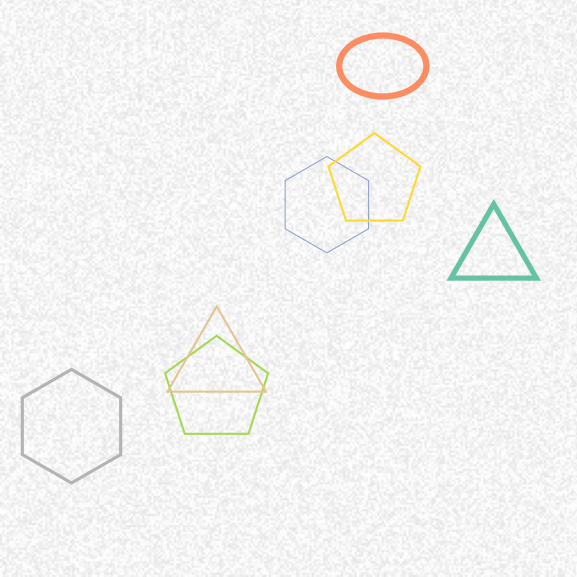[{"shape": "triangle", "thickness": 2.5, "radius": 0.43, "center": [0.855, 0.56]}, {"shape": "oval", "thickness": 3, "radius": 0.38, "center": [0.663, 0.885]}, {"shape": "hexagon", "thickness": 0.5, "radius": 0.42, "center": [0.566, 0.645]}, {"shape": "pentagon", "thickness": 1, "radius": 0.47, "center": [0.375, 0.324]}, {"shape": "pentagon", "thickness": 1, "radius": 0.42, "center": [0.648, 0.685]}, {"shape": "triangle", "thickness": 1, "radius": 0.49, "center": [0.375, 0.37]}, {"shape": "hexagon", "thickness": 1.5, "radius": 0.49, "center": [0.124, 0.261]}]